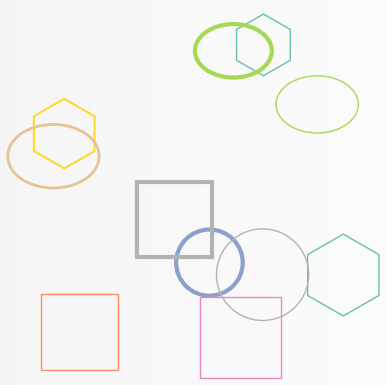[{"shape": "hexagon", "thickness": 1, "radius": 0.53, "center": [0.886, 0.286]}, {"shape": "hexagon", "thickness": 1, "radius": 0.4, "center": [0.68, 0.883]}, {"shape": "square", "thickness": 1, "radius": 0.49, "center": [0.205, 0.137]}, {"shape": "circle", "thickness": 3, "radius": 0.43, "center": [0.541, 0.318]}, {"shape": "square", "thickness": 1, "radius": 0.52, "center": [0.621, 0.122]}, {"shape": "oval", "thickness": 3, "radius": 0.5, "center": [0.602, 0.868]}, {"shape": "oval", "thickness": 1, "radius": 0.53, "center": [0.819, 0.729]}, {"shape": "hexagon", "thickness": 1.5, "radius": 0.45, "center": [0.166, 0.653]}, {"shape": "oval", "thickness": 2, "radius": 0.59, "center": [0.138, 0.594]}, {"shape": "square", "thickness": 3, "radius": 0.48, "center": [0.45, 0.429]}, {"shape": "circle", "thickness": 1, "radius": 0.59, "center": [0.678, 0.287]}]